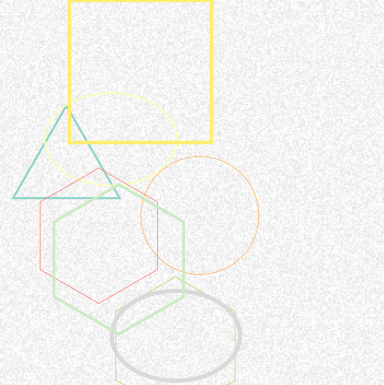[{"shape": "triangle", "thickness": 1.5, "radius": 0.8, "center": [0.172, 0.565]}, {"shape": "oval", "thickness": 1, "radius": 0.86, "center": [0.288, 0.638]}, {"shape": "hexagon", "thickness": 0.5, "radius": 0.88, "center": [0.256, 0.388]}, {"shape": "circle", "thickness": 0.5, "radius": 0.77, "center": [0.519, 0.44]}, {"shape": "hexagon", "thickness": 0.5, "radius": 0.89, "center": [0.456, 0.102]}, {"shape": "oval", "thickness": 3, "radius": 0.83, "center": [0.457, 0.128]}, {"shape": "hexagon", "thickness": 2, "radius": 0.97, "center": [0.308, 0.326]}, {"shape": "square", "thickness": 2.5, "radius": 0.92, "center": [0.364, 0.815]}]